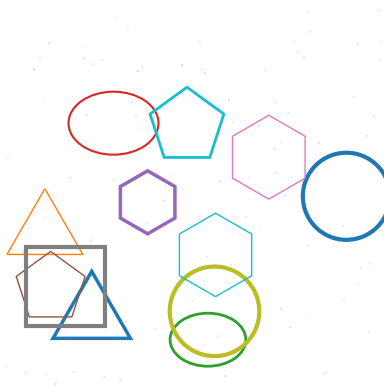[{"shape": "circle", "thickness": 3, "radius": 0.57, "center": [0.9, 0.49]}, {"shape": "triangle", "thickness": 2.5, "radius": 0.58, "center": [0.238, 0.179]}, {"shape": "triangle", "thickness": 1, "radius": 0.57, "center": [0.117, 0.396]}, {"shape": "oval", "thickness": 2, "radius": 0.49, "center": [0.54, 0.118]}, {"shape": "oval", "thickness": 1.5, "radius": 0.58, "center": [0.295, 0.68]}, {"shape": "hexagon", "thickness": 2.5, "radius": 0.41, "center": [0.384, 0.474]}, {"shape": "pentagon", "thickness": 1, "radius": 0.47, "center": [0.132, 0.253]}, {"shape": "hexagon", "thickness": 1, "radius": 0.54, "center": [0.698, 0.592]}, {"shape": "square", "thickness": 3, "radius": 0.51, "center": [0.17, 0.256]}, {"shape": "circle", "thickness": 3, "radius": 0.58, "center": [0.557, 0.191]}, {"shape": "hexagon", "thickness": 1, "radius": 0.54, "center": [0.56, 0.338]}, {"shape": "pentagon", "thickness": 2, "radius": 0.5, "center": [0.486, 0.673]}]